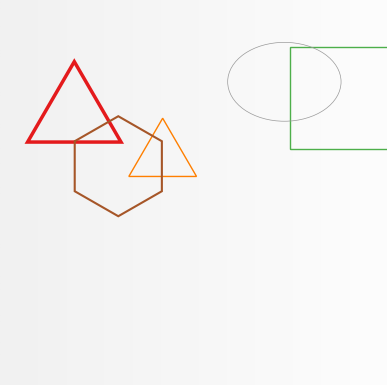[{"shape": "triangle", "thickness": 2.5, "radius": 0.7, "center": [0.192, 0.701]}, {"shape": "square", "thickness": 1, "radius": 0.66, "center": [0.882, 0.745]}, {"shape": "triangle", "thickness": 1, "radius": 0.5, "center": [0.42, 0.592]}, {"shape": "hexagon", "thickness": 1.5, "radius": 0.65, "center": [0.305, 0.568]}, {"shape": "oval", "thickness": 0.5, "radius": 0.73, "center": [0.734, 0.788]}]